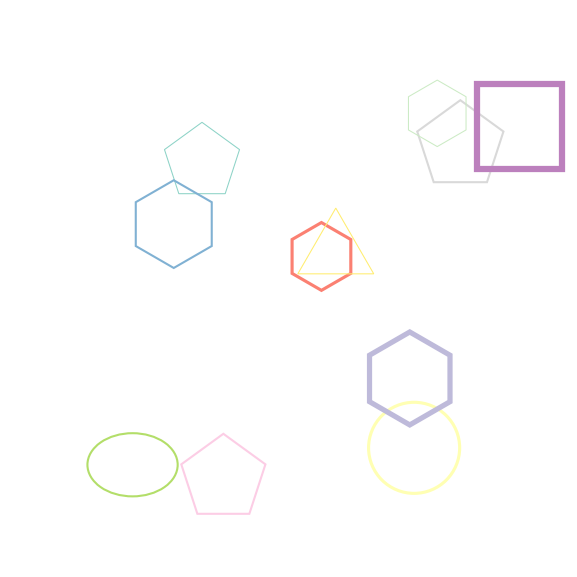[{"shape": "pentagon", "thickness": 0.5, "radius": 0.34, "center": [0.35, 0.719]}, {"shape": "circle", "thickness": 1.5, "radius": 0.39, "center": [0.717, 0.224]}, {"shape": "hexagon", "thickness": 2.5, "radius": 0.4, "center": [0.71, 0.344]}, {"shape": "hexagon", "thickness": 1.5, "radius": 0.29, "center": [0.557, 0.555]}, {"shape": "hexagon", "thickness": 1, "radius": 0.38, "center": [0.301, 0.611]}, {"shape": "oval", "thickness": 1, "radius": 0.39, "center": [0.23, 0.194]}, {"shape": "pentagon", "thickness": 1, "radius": 0.38, "center": [0.387, 0.171]}, {"shape": "pentagon", "thickness": 1, "radius": 0.39, "center": [0.797, 0.747]}, {"shape": "square", "thickness": 3, "radius": 0.36, "center": [0.899, 0.78]}, {"shape": "hexagon", "thickness": 0.5, "radius": 0.29, "center": [0.757, 0.803]}, {"shape": "triangle", "thickness": 0.5, "radius": 0.38, "center": [0.581, 0.563]}]